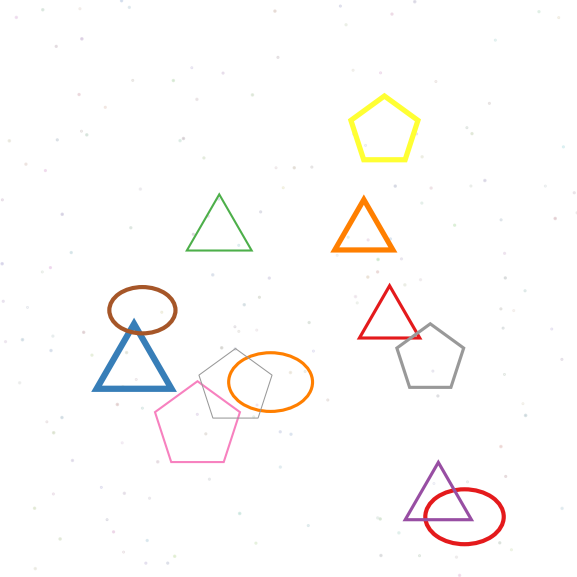[{"shape": "triangle", "thickness": 1.5, "radius": 0.3, "center": [0.675, 0.444]}, {"shape": "oval", "thickness": 2, "radius": 0.34, "center": [0.804, 0.104]}, {"shape": "triangle", "thickness": 3, "radius": 0.37, "center": [0.232, 0.363]}, {"shape": "triangle", "thickness": 1, "radius": 0.32, "center": [0.38, 0.598]}, {"shape": "triangle", "thickness": 1.5, "radius": 0.33, "center": [0.759, 0.132]}, {"shape": "triangle", "thickness": 2.5, "radius": 0.29, "center": [0.63, 0.595]}, {"shape": "oval", "thickness": 1.5, "radius": 0.36, "center": [0.469, 0.338]}, {"shape": "pentagon", "thickness": 2.5, "radius": 0.31, "center": [0.666, 0.772]}, {"shape": "oval", "thickness": 2, "radius": 0.29, "center": [0.247, 0.462]}, {"shape": "pentagon", "thickness": 1, "radius": 0.39, "center": [0.342, 0.262]}, {"shape": "pentagon", "thickness": 0.5, "radius": 0.33, "center": [0.408, 0.329]}, {"shape": "pentagon", "thickness": 1.5, "radius": 0.3, "center": [0.745, 0.378]}]